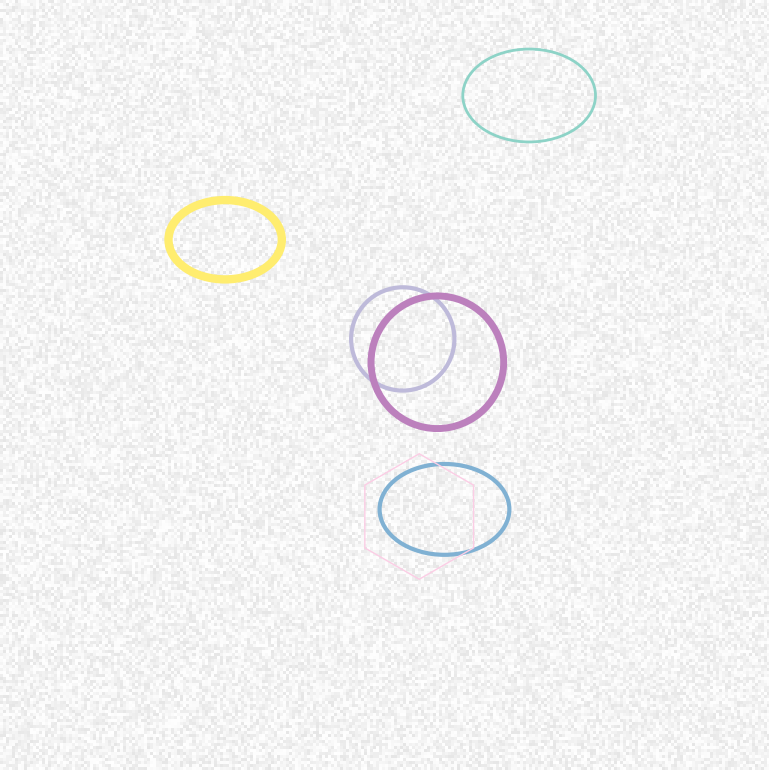[{"shape": "oval", "thickness": 1, "radius": 0.43, "center": [0.687, 0.876]}, {"shape": "circle", "thickness": 1.5, "radius": 0.34, "center": [0.523, 0.56]}, {"shape": "oval", "thickness": 1.5, "radius": 0.42, "center": [0.577, 0.338]}, {"shape": "hexagon", "thickness": 0.5, "radius": 0.41, "center": [0.544, 0.329]}, {"shape": "circle", "thickness": 2.5, "radius": 0.43, "center": [0.568, 0.53]}, {"shape": "oval", "thickness": 3, "radius": 0.37, "center": [0.292, 0.689]}]